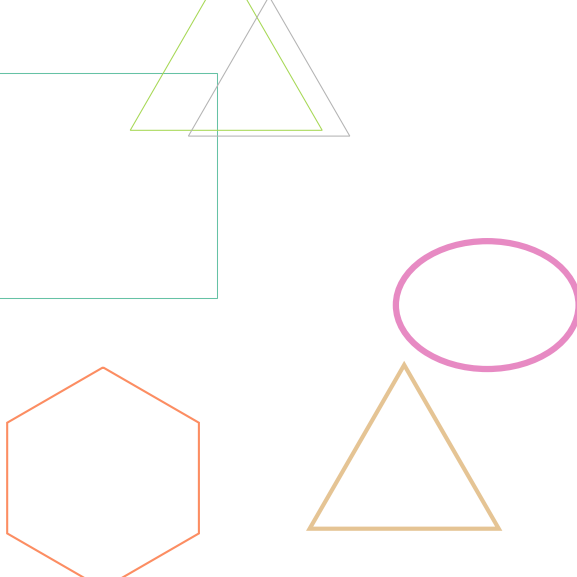[{"shape": "square", "thickness": 0.5, "radius": 0.97, "center": [0.182, 0.678]}, {"shape": "hexagon", "thickness": 1, "radius": 0.96, "center": [0.178, 0.171]}, {"shape": "oval", "thickness": 3, "radius": 0.79, "center": [0.844, 0.471]}, {"shape": "triangle", "thickness": 0.5, "radius": 0.96, "center": [0.392, 0.869]}, {"shape": "triangle", "thickness": 2, "radius": 0.95, "center": [0.7, 0.178]}, {"shape": "triangle", "thickness": 0.5, "radius": 0.81, "center": [0.466, 0.844]}]